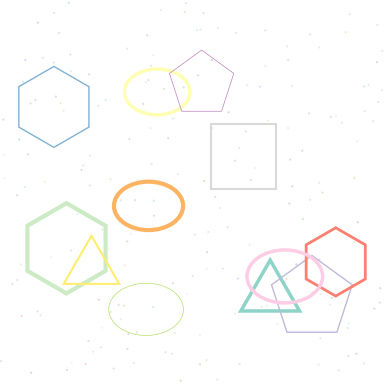[{"shape": "triangle", "thickness": 2.5, "radius": 0.44, "center": [0.702, 0.236]}, {"shape": "oval", "thickness": 2.5, "radius": 0.42, "center": [0.408, 0.761]}, {"shape": "pentagon", "thickness": 1, "radius": 0.55, "center": [0.81, 0.226]}, {"shape": "hexagon", "thickness": 2, "radius": 0.44, "center": [0.872, 0.32]}, {"shape": "hexagon", "thickness": 1, "radius": 0.53, "center": [0.14, 0.722]}, {"shape": "oval", "thickness": 3, "radius": 0.45, "center": [0.386, 0.465]}, {"shape": "oval", "thickness": 0.5, "radius": 0.49, "center": [0.38, 0.196]}, {"shape": "oval", "thickness": 2.5, "radius": 0.49, "center": [0.74, 0.282]}, {"shape": "square", "thickness": 1.5, "radius": 0.42, "center": [0.631, 0.594]}, {"shape": "pentagon", "thickness": 0.5, "radius": 0.44, "center": [0.524, 0.782]}, {"shape": "hexagon", "thickness": 3, "radius": 0.59, "center": [0.173, 0.355]}, {"shape": "triangle", "thickness": 1.5, "radius": 0.42, "center": [0.238, 0.304]}]